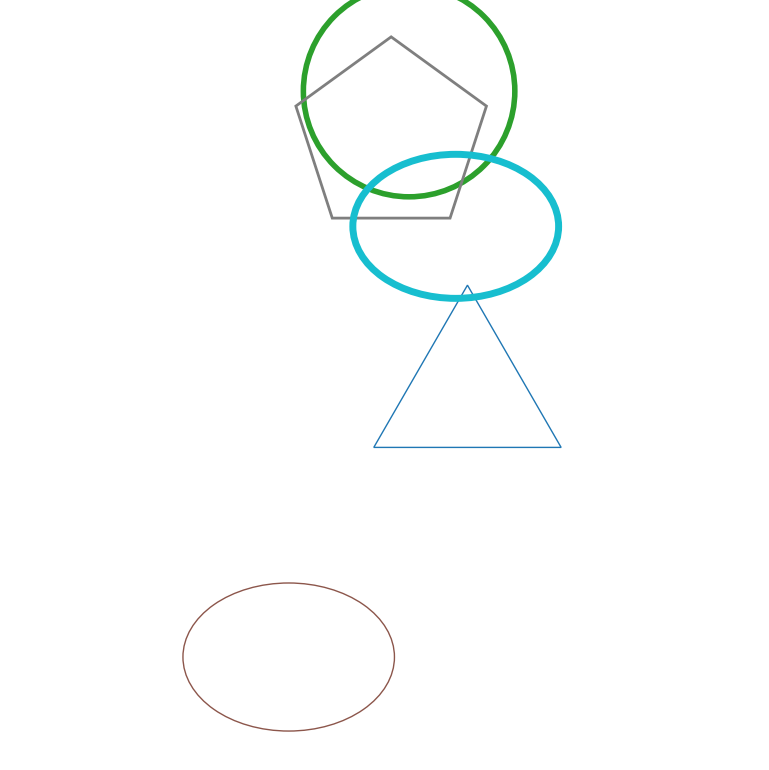[{"shape": "triangle", "thickness": 0.5, "radius": 0.7, "center": [0.607, 0.489]}, {"shape": "circle", "thickness": 2, "radius": 0.69, "center": [0.531, 0.882]}, {"shape": "oval", "thickness": 0.5, "radius": 0.69, "center": [0.375, 0.147]}, {"shape": "pentagon", "thickness": 1, "radius": 0.65, "center": [0.508, 0.822]}, {"shape": "oval", "thickness": 2.5, "radius": 0.67, "center": [0.592, 0.706]}]